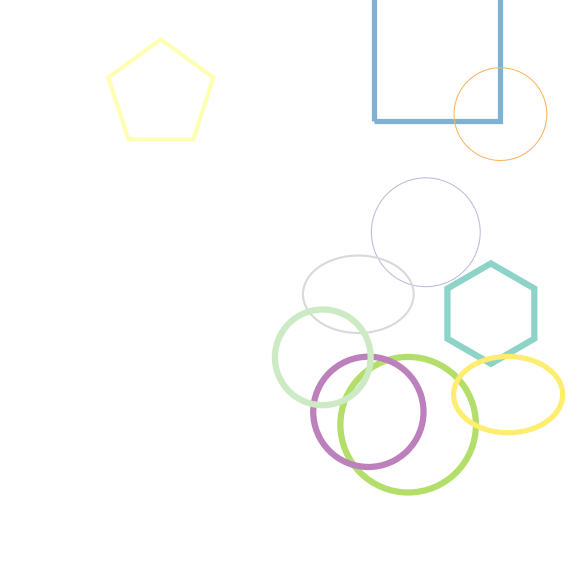[{"shape": "hexagon", "thickness": 3, "radius": 0.43, "center": [0.85, 0.456]}, {"shape": "pentagon", "thickness": 2, "radius": 0.48, "center": [0.278, 0.835]}, {"shape": "circle", "thickness": 0.5, "radius": 0.47, "center": [0.737, 0.597]}, {"shape": "square", "thickness": 2.5, "radius": 0.55, "center": [0.756, 0.898]}, {"shape": "circle", "thickness": 0.5, "radius": 0.4, "center": [0.867, 0.802]}, {"shape": "circle", "thickness": 3, "radius": 0.59, "center": [0.707, 0.264]}, {"shape": "oval", "thickness": 1, "radius": 0.48, "center": [0.62, 0.49]}, {"shape": "circle", "thickness": 3, "radius": 0.48, "center": [0.638, 0.286]}, {"shape": "circle", "thickness": 3, "radius": 0.41, "center": [0.559, 0.38]}, {"shape": "oval", "thickness": 2.5, "radius": 0.47, "center": [0.88, 0.316]}]